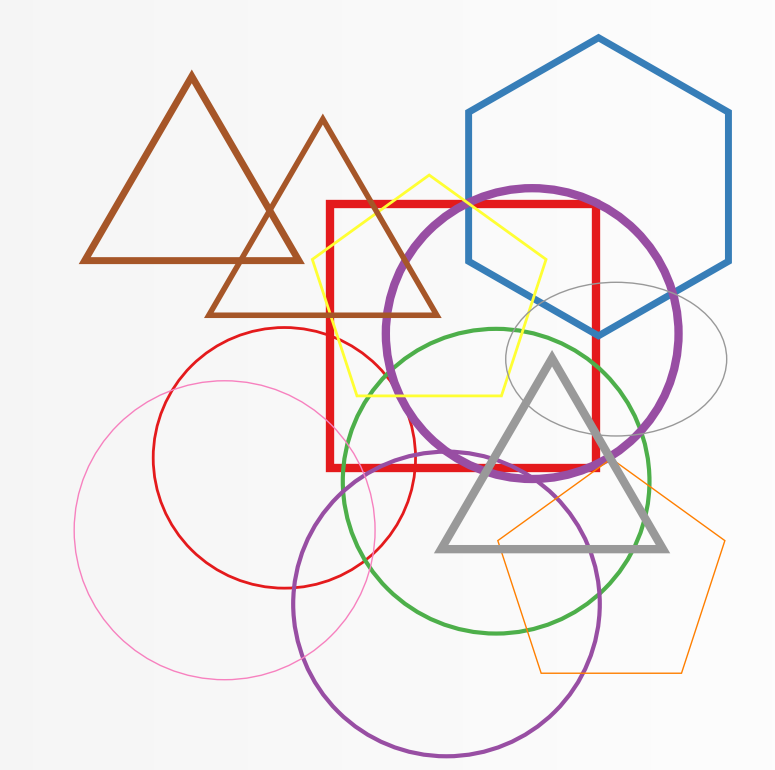[{"shape": "square", "thickness": 3, "radius": 0.86, "center": [0.597, 0.563]}, {"shape": "circle", "thickness": 1, "radius": 0.85, "center": [0.367, 0.405]}, {"shape": "hexagon", "thickness": 2.5, "radius": 0.97, "center": [0.772, 0.757]}, {"shape": "circle", "thickness": 1.5, "radius": 0.99, "center": [0.64, 0.375]}, {"shape": "circle", "thickness": 3, "radius": 0.94, "center": [0.687, 0.567]}, {"shape": "circle", "thickness": 1.5, "radius": 0.99, "center": [0.576, 0.216]}, {"shape": "pentagon", "thickness": 0.5, "radius": 0.77, "center": [0.789, 0.25]}, {"shape": "pentagon", "thickness": 1, "radius": 0.79, "center": [0.554, 0.614]}, {"shape": "triangle", "thickness": 2.5, "radius": 0.8, "center": [0.247, 0.741]}, {"shape": "triangle", "thickness": 2, "radius": 0.85, "center": [0.417, 0.676]}, {"shape": "circle", "thickness": 0.5, "radius": 0.97, "center": [0.29, 0.311]}, {"shape": "triangle", "thickness": 3, "radius": 0.83, "center": [0.712, 0.369]}, {"shape": "oval", "thickness": 0.5, "radius": 0.71, "center": [0.795, 0.534]}]